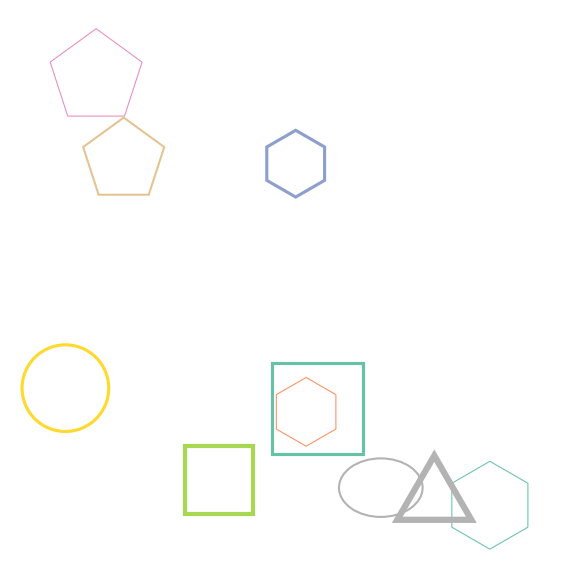[{"shape": "hexagon", "thickness": 0.5, "radius": 0.38, "center": [0.848, 0.124]}, {"shape": "square", "thickness": 1.5, "radius": 0.4, "center": [0.55, 0.292]}, {"shape": "hexagon", "thickness": 0.5, "radius": 0.3, "center": [0.53, 0.286]}, {"shape": "hexagon", "thickness": 1.5, "radius": 0.29, "center": [0.512, 0.716]}, {"shape": "pentagon", "thickness": 0.5, "radius": 0.42, "center": [0.166, 0.866]}, {"shape": "square", "thickness": 2, "radius": 0.29, "center": [0.379, 0.168]}, {"shape": "circle", "thickness": 1.5, "radius": 0.38, "center": [0.113, 0.327]}, {"shape": "pentagon", "thickness": 1, "radius": 0.37, "center": [0.214, 0.722]}, {"shape": "triangle", "thickness": 3, "radius": 0.37, "center": [0.752, 0.136]}, {"shape": "oval", "thickness": 1, "radius": 0.36, "center": [0.659, 0.155]}]